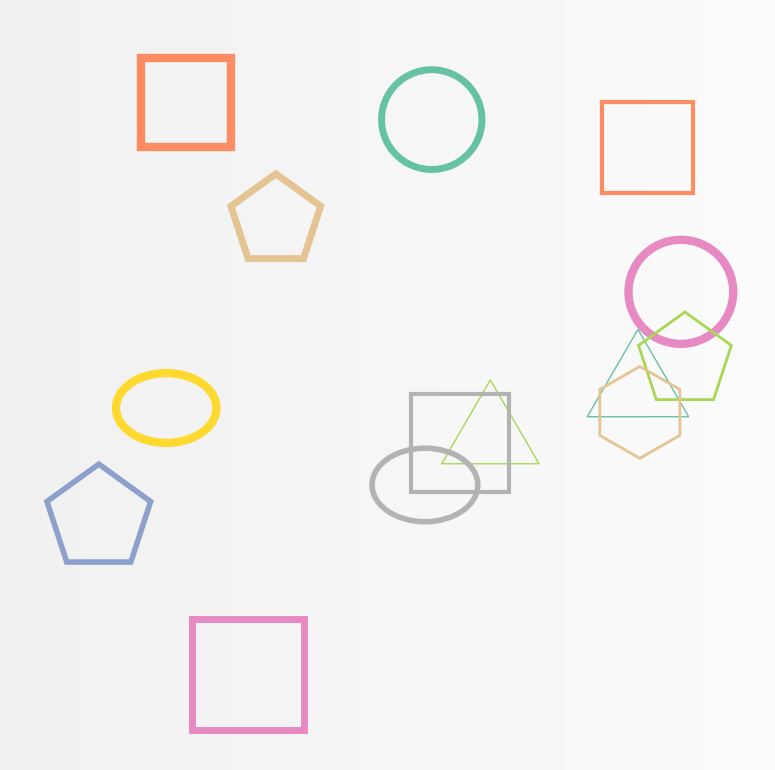[{"shape": "circle", "thickness": 2.5, "radius": 0.32, "center": [0.557, 0.845]}, {"shape": "triangle", "thickness": 0.5, "radius": 0.38, "center": [0.823, 0.497]}, {"shape": "square", "thickness": 1.5, "radius": 0.29, "center": [0.835, 0.809]}, {"shape": "square", "thickness": 3, "radius": 0.29, "center": [0.24, 0.866]}, {"shape": "pentagon", "thickness": 2, "radius": 0.35, "center": [0.127, 0.327]}, {"shape": "circle", "thickness": 3, "radius": 0.34, "center": [0.879, 0.621]}, {"shape": "square", "thickness": 2.5, "radius": 0.36, "center": [0.32, 0.124]}, {"shape": "triangle", "thickness": 0.5, "radius": 0.36, "center": [0.633, 0.434]}, {"shape": "pentagon", "thickness": 1, "radius": 0.31, "center": [0.884, 0.532]}, {"shape": "oval", "thickness": 3, "radius": 0.32, "center": [0.214, 0.47]}, {"shape": "hexagon", "thickness": 1, "radius": 0.3, "center": [0.826, 0.464]}, {"shape": "pentagon", "thickness": 2.5, "radius": 0.3, "center": [0.356, 0.713]}, {"shape": "square", "thickness": 1.5, "radius": 0.32, "center": [0.594, 0.425]}, {"shape": "oval", "thickness": 2, "radius": 0.34, "center": [0.548, 0.37]}]